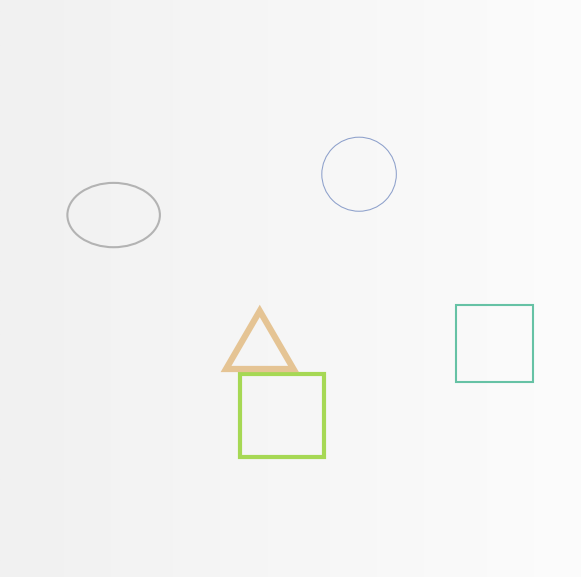[{"shape": "square", "thickness": 1, "radius": 0.33, "center": [0.851, 0.404]}, {"shape": "circle", "thickness": 0.5, "radius": 0.32, "center": [0.618, 0.697]}, {"shape": "square", "thickness": 2, "radius": 0.36, "center": [0.485, 0.279]}, {"shape": "triangle", "thickness": 3, "radius": 0.34, "center": [0.447, 0.394]}, {"shape": "oval", "thickness": 1, "radius": 0.4, "center": [0.196, 0.627]}]